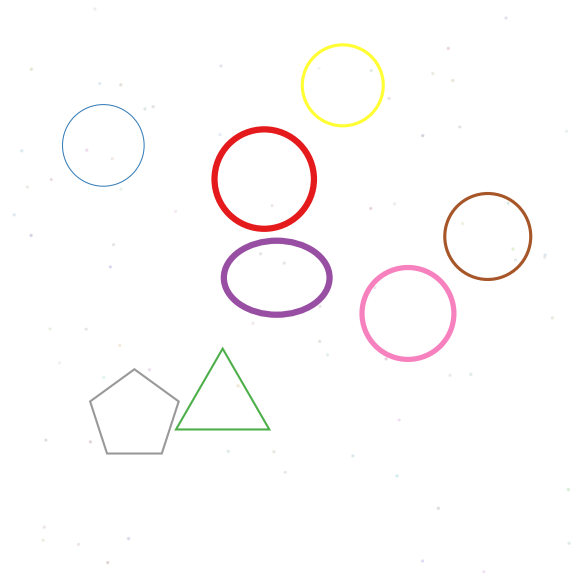[{"shape": "circle", "thickness": 3, "radius": 0.43, "center": [0.458, 0.689]}, {"shape": "circle", "thickness": 0.5, "radius": 0.35, "center": [0.179, 0.747]}, {"shape": "triangle", "thickness": 1, "radius": 0.47, "center": [0.386, 0.302]}, {"shape": "oval", "thickness": 3, "radius": 0.46, "center": [0.479, 0.518]}, {"shape": "circle", "thickness": 1.5, "radius": 0.35, "center": [0.594, 0.851]}, {"shape": "circle", "thickness": 1.5, "radius": 0.37, "center": [0.845, 0.59]}, {"shape": "circle", "thickness": 2.5, "radius": 0.4, "center": [0.706, 0.456]}, {"shape": "pentagon", "thickness": 1, "radius": 0.4, "center": [0.233, 0.279]}]